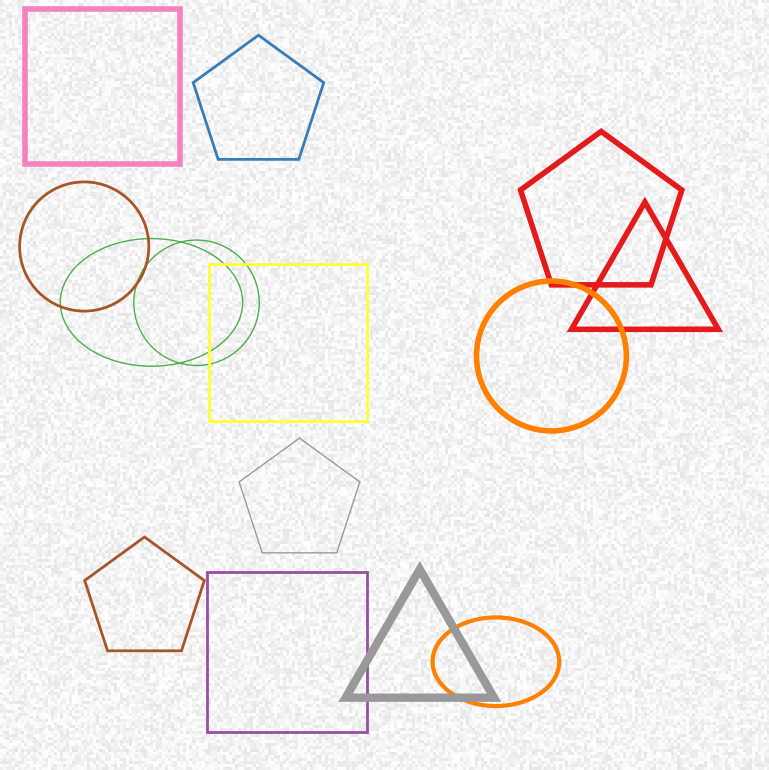[{"shape": "pentagon", "thickness": 2, "radius": 0.55, "center": [0.781, 0.719]}, {"shape": "triangle", "thickness": 2, "radius": 0.55, "center": [0.838, 0.627]}, {"shape": "pentagon", "thickness": 1, "radius": 0.45, "center": [0.336, 0.865]}, {"shape": "circle", "thickness": 0.5, "radius": 0.41, "center": [0.255, 0.607]}, {"shape": "oval", "thickness": 0.5, "radius": 0.59, "center": [0.197, 0.607]}, {"shape": "square", "thickness": 1, "radius": 0.52, "center": [0.373, 0.153]}, {"shape": "circle", "thickness": 2, "radius": 0.49, "center": [0.716, 0.538]}, {"shape": "oval", "thickness": 1.5, "radius": 0.41, "center": [0.644, 0.141]}, {"shape": "square", "thickness": 1, "radius": 0.51, "center": [0.374, 0.555]}, {"shape": "circle", "thickness": 1, "radius": 0.42, "center": [0.109, 0.68]}, {"shape": "pentagon", "thickness": 1, "radius": 0.41, "center": [0.188, 0.221]}, {"shape": "square", "thickness": 2, "radius": 0.5, "center": [0.133, 0.888]}, {"shape": "pentagon", "thickness": 0.5, "radius": 0.41, "center": [0.389, 0.349]}, {"shape": "triangle", "thickness": 3, "radius": 0.56, "center": [0.545, 0.15]}]